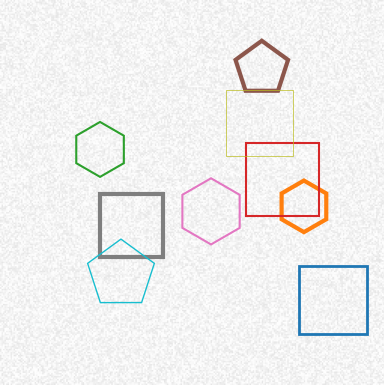[{"shape": "square", "thickness": 2, "radius": 0.44, "center": [0.864, 0.221]}, {"shape": "hexagon", "thickness": 3, "radius": 0.33, "center": [0.789, 0.464]}, {"shape": "hexagon", "thickness": 1.5, "radius": 0.36, "center": [0.26, 0.612]}, {"shape": "square", "thickness": 1.5, "radius": 0.47, "center": [0.733, 0.533]}, {"shape": "pentagon", "thickness": 3, "radius": 0.36, "center": [0.68, 0.822]}, {"shape": "hexagon", "thickness": 1.5, "radius": 0.43, "center": [0.548, 0.451]}, {"shape": "square", "thickness": 3, "radius": 0.41, "center": [0.343, 0.413]}, {"shape": "square", "thickness": 0.5, "radius": 0.43, "center": [0.674, 0.68]}, {"shape": "pentagon", "thickness": 1, "radius": 0.46, "center": [0.314, 0.288]}]